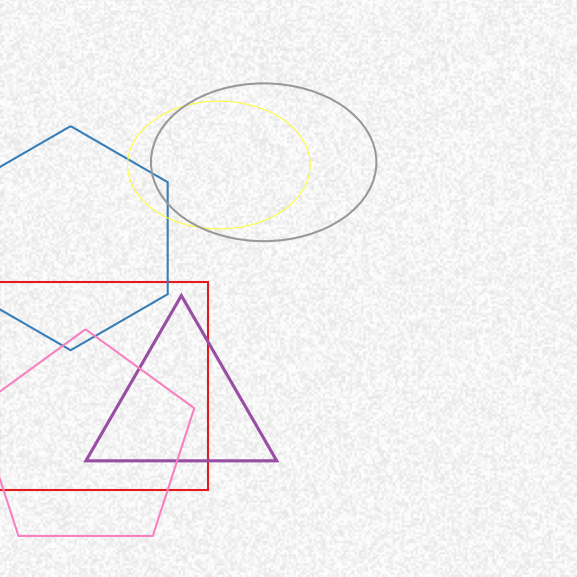[{"shape": "square", "thickness": 1, "radius": 0.9, "center": [0.179, 0.331]}, {"shape": "hexagon", "thickness": 1, "radius": 0.97, "center": [0.122, 0.587]}, {"shape": "triangle", "thickness": 1.5, "radius": 0.95, "center": [0.314, 0.297]}, {"shape": "oval", "thickness": 0.5, "radius": 0.79, "center": [0.379, 0.713]}, {"shape": "pentagon", "thickness": 1, "radius": 0.99, "center": [0.148, 0.231]}, {"shape": "oval", "thickness": 1, "radius": 0.98, "center": [0.457, 0.718]}]